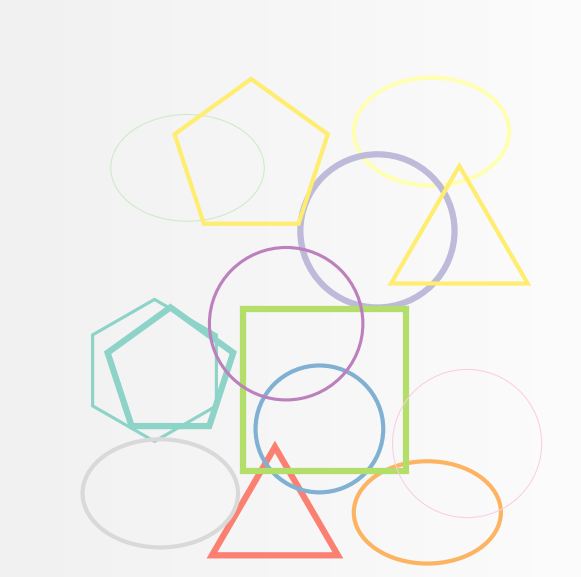[{"shape": "hexagon", "thickness": 1.5, "radius": 0.61, "center": [0.266, 0.358]}, {"shape": "pentagon", "thickness": 3, "radius": 0.57, "center": [0.293, 0.353]}, {"shape": "oval", "thickness": 2, "radius": 0.67, "center": [0.742, 0.771]}, {"shape": "circle", "thickness": 3, "radius": 0.66, "center": [0.649, 0.599]}, {"shape": "triangle", "thickness": 3, "radius": 0.63, "center": [0.473, 0.1]}, {"shape": "circle", "thickness": 2, "radius": 0.55, "center": [0.549, 0.256]}, {"shape": "oval", "thickness": 2, "radius": 0.63, "center": [0.735, 0.112]}, {"shape": "square", "thickness": 3, "radius": 0.7, "center": [0.558, 0.323]}, {"shape": "circle", "thickness": 0.5, "radius": 0.64, "center": [0.804, 0.231]}, {"shape": "oval", "thickness": 2, "radius": 0.67, "center": [0.276, 0.145]}, {"shape": "circle", "thickness": 1.5, "radius": 0.66, "center": [0.492, 0.439]}, {"shape": "oval", "thickness": 0.5, "radius": 0.66, "center": [0.323, 0.708]}, {"shape": "pentagon", "thickness": 2, "radius": 0.69, "center": [0.432, 0.724]}, {"shape": "triangle", "thickness": 2, "radius": 0.68, "center": [0.79, 0.576]}]